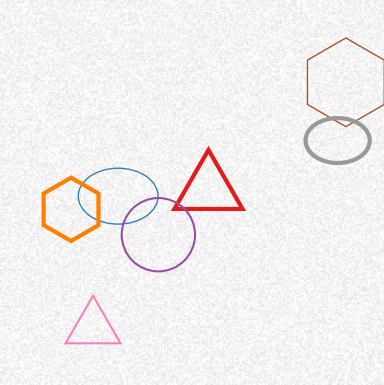[{"shape": "triangle", "thickness": 3, "radius": 0.51, "center": [0.541, 0.508]}, {"shape": "oval", "thickness": 1, "radius": 0.52, "center": [0.307, 0.49]}, {"shape": "circle", "thickness": 1.5, "radius": 0.48, "center": [0.411, 0.39]}, {"shape": "hexagon", "thickness": 3, "radius": 0.41, "center": [0.185, 0.456]}, {"shape": "hexagon", "thickness": 1, "radius": 0.58, "center": [0.898, 0.786]}, {"shape": "triangle", "thickness": 1.5, "radius": 0.41, "center": [0.242, 0.15]}, {"shape": "oval", "thickness": 3, "radius": 0.42, "center": [0.877, 0.635]}]